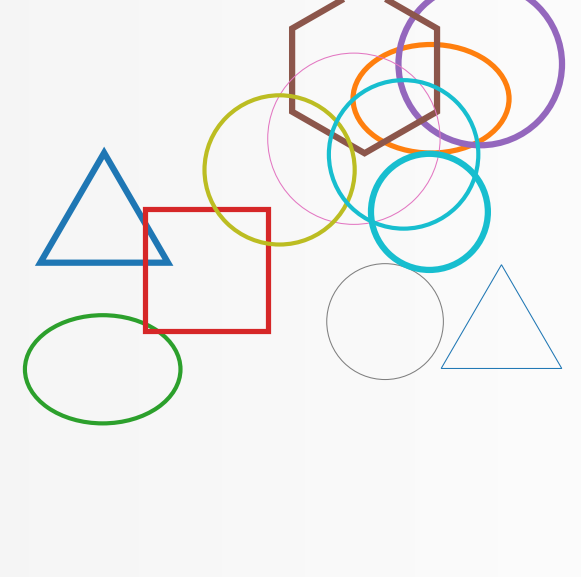[{"shape": "triangle", "thickness": 0.5, "radius": 0.6, "center": [0.863, 0.421]}, {"shape": "triangle", "thickness": 3, "radius": 0.63, "center": [0.179, 0.608]}, {"shape": "oval", "thickness": 2.5, "radius": 0.67, "center": [0.742, 0.828]}, {"shape": "oval", "thickness": 2, "radius": 0.67, "center": [0.177, 0.36]}, {"shape": "square", "thickness": 2.5, "radius": 0.53, "center": [0.356, 0.532]}, {"shape": "circle", "thickness": 3, "radius": 0.7, "center": [0.826, 0.888]}, {"shape": "hexagon", "thickness": 3, "radius": 0.72, "center": [0.627, 0.878]}, {"shape": "circle", "thickness": 0.5, "radius": 0.74, "center": [0.609, 0.759]}, {"shape": "circle", "thickness": 0.5, "radius": 0.5, "center": [0.662, 0.442]}, {"shape": "circle", "thickness": 2, "radius": 0.65, "center": [0.481, 0.705]}, {"shape": "circle", "thickness": 2, "radius": 0.64, "center": [0.694, 0.732]}, {"shape": "circle", "thickness": 3, "radius": 0.5, "center": [0.739, 0.632]}]